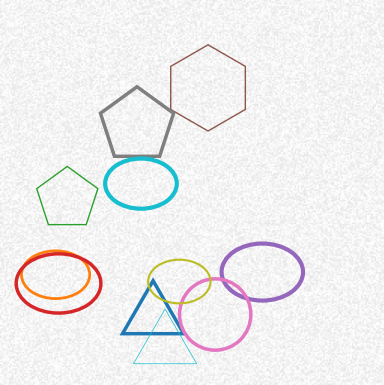[{"shape": "triangle", "thickness": 2.5, "radius": 0.46, "center": [0.398, 0.179]}, {"shape": "oval", "thickness": 2, "radius": 0.44, "center": [0.144, 0.286]}, {"shape": "pentagon", "thickness": 1, "radius": 0.42, "center": [0.175, 0.484]}, {"shape": "oval", "thickness": 2.5, "radius": 0.55, "center": [0.152, 0.264]}, {"shape": "oval", "thickness": 3, "radius": 0.53, "center": [0.681, 0.293]}, {"shape": "hexagon", "thickness": 1, "radius": 0.56, "center": [0.54, 0.772]}, {"shape": "circle", "thickness": 2.5, "radius": 0.46, "center": [0.559, 0.183]}, {"shape": "pentagon", "thickness": 2.5, "radius": 0.5, "center": [0.356, 0.675]}, {"shape": "oval", "thickness": 1.5, "radius": 0.4, "center": [0.466, 0.269]}, {"shape": "oval", "thickness": 3, "radius": 0.47, "center": [0.366, 0.523]}, {"shape": "triangle", "thickness": 0.5, "radius": 0.47, "center": [0.429, 0.103]}]